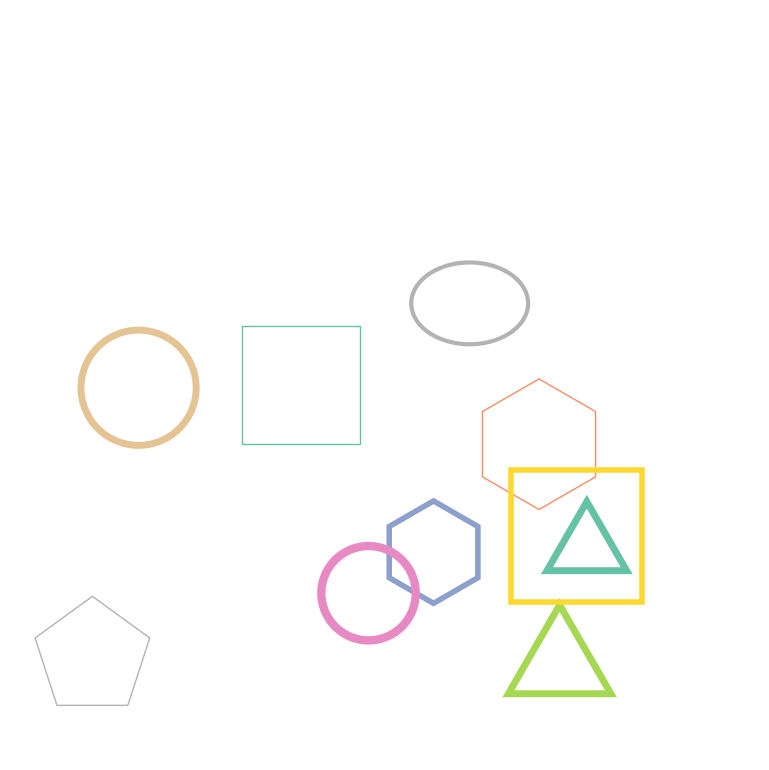[{"shape": "square", "thickness": 0.5, "radius": 0.38, "center": [0.391, 0.5]}, {"shape": "triangle", "thickness": 2.5, "radius": 0.3, "center": [0.762, 0.289]}, {"shape": "hexagon", "thickness": 0.5, "radius": 0.42, "center": [0.7, 0.423]}, {"shape": "hexagon", "thickness": 2, "radius": 0.33, "center": [0.563, 0.283]}, {"shape": "circle", "thickness": 3, "radius": 0.31, "center": [0.479, 0.23]}, {"shape": "triangle", "thickness": 2.5, "radius": 0.38, "center": [0.727, 0.137]}, {"shape": "square", "thickness": 2, "radius": 0.43, "center": [0.749, 0.304]}, {"shape": "circle", "thickness": 2.5, "radius": 0.37, "center": [0.18, 0.496]}, {"shape": "pentagon", "thickness": 0.5, "radius": 0.39, "center": [0.12, 0.147]}, {"shape": "oval", "thickness": 1.5, "radius": 0.38, "center": [0.61, 0.606]}]